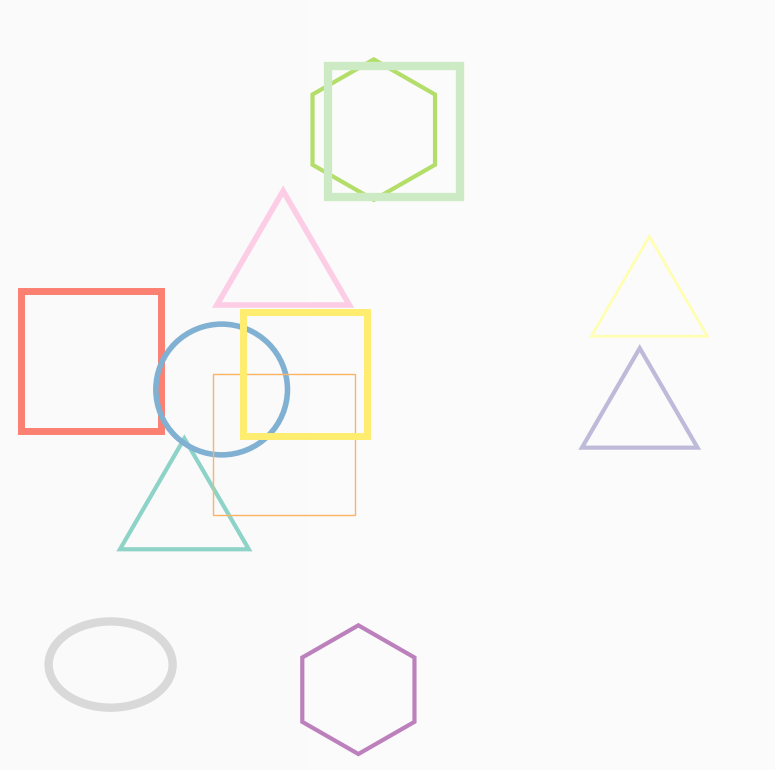[{"shape": "triangle", "thickness": 1.5, "radius": 0.48, "center": [0.238, 0.335]}, {"shape": "triangle", "thickness": 1, "radius": 0.43, "center": [0.838, 0.607]}, {"shape": "triangle", "thickness": 1.5, "radius": 0.43, "center": [0.825, 0.462]}, {"shape": "square", "thickness": 2.5, "radius": 0.45, "center": [0.117, 0.531]}, {"shape": "circle", "thickness": 2, "radius": 0.42, "center": [0.286, 0.494]}, {"shape": "square", "thickness": 0.5, "radius": 0.46, "center": [0.366, 0.423]}, {"shape": "hexagon", "thickness": 1.5, "radius": 0.46, "center": [0.482, 0.832]}, {"shape": "triangle", "thickness": 2, "radius": 0.49, "center": [0.365, 0.653]}, {"shape": "oval", "thickness": 3, "radius": 0.4, "center": [0.143, 0.137]}, {"shape": "hexagon", "thickness": 1.5, "radius": 0.42, "center": [0.462, 0.104]}, {"shape": "square", "thickness": 3, "radius": 0.43, "center": [0.509, 0.829]}, {"shape": "square", "thickness": 2.5, "radius": 0.4, "center": [0.393, 0.514]}]